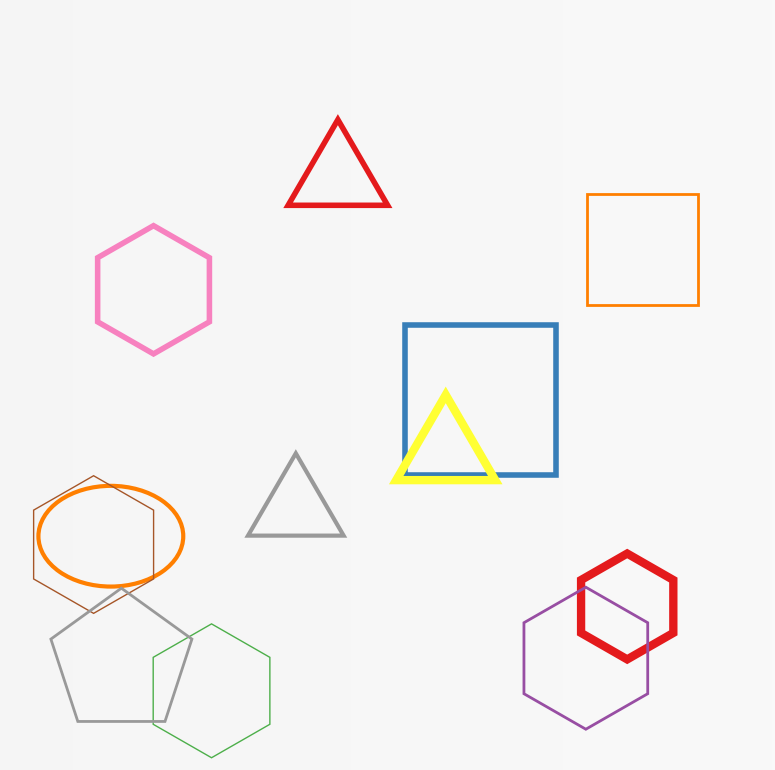[{"shape": "hexagon", "thickness": 3, "radius": 0.34, "center": [0.809, 0.212]}, {"shape": "triangle", "thickness": 2, "radius": 0.37, "center": [0.436, 0.77]}, {"shape": "square", "thickness": 2, "radius": 0.49, "center": [0.62, 0.481]}, {"shape": "hexagon", "thickness": 0.5, "radius": 0.43, "center": [0.273, 0.103]}, {"shape": "hexagon", "thickness": 1, "radius": 0.46, "center": [0.756, 0.145]}, {"shape": "square", "thickness": 1, "radius": 0.36, "center": [0.829, 0.676]}, {"shape": "oval", "thickness": 1.5, "radius": 0.47, "center": [0.143, 0.304]}, {"shape": "triangle", "thickness": 3, "radius": 0.37, "center": [0.575, 0.413]}, {"shape": "hexagon", "thickness": 0.5, "radius": 0.45, "center": [0.121, 0.293]}, {"shape": "hexagon", "thickness": 2, "radius": 0.42, "center": [0.198, 0.624]}, {"shape": "triangle", "thickness": 1.5, "radius": 0.36, "center": [0.382, 0.34]}, {"shape": "pentagon", "thickness": 1, "radius": 0.48, "center": [0.157, 0.14]}]